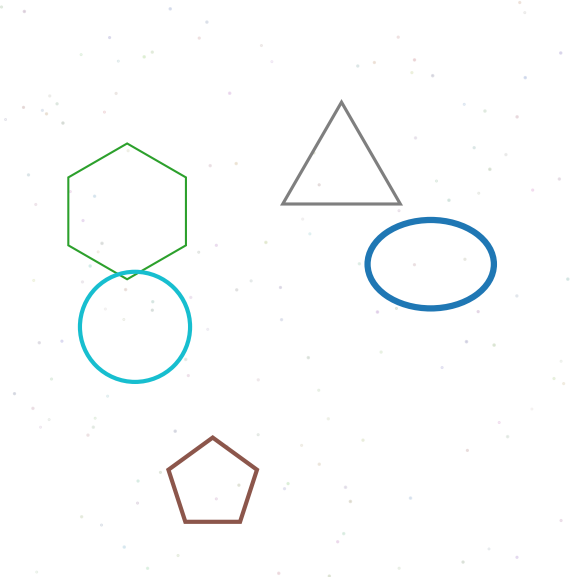[{"shape": "oval", "thickness": 3, "radius": 0.55, "center": [0.746, 0.542]}, {"shape": "hexagon", "thickness": 1, "radius": 0.59, "center": [0.22, 0.633]}, {"shape": "pentagon", "thickness": 2, "radius": 0.4, "center": [0.368, 0.161]}, {"shape": "triangle", "thickness": 1.5, "radius": 0.59, "center": [0.591, 0.705]}, {"shape": "circle", "thickness": 2, "radius": 0.48, "center": [0.234, 0.433]}]